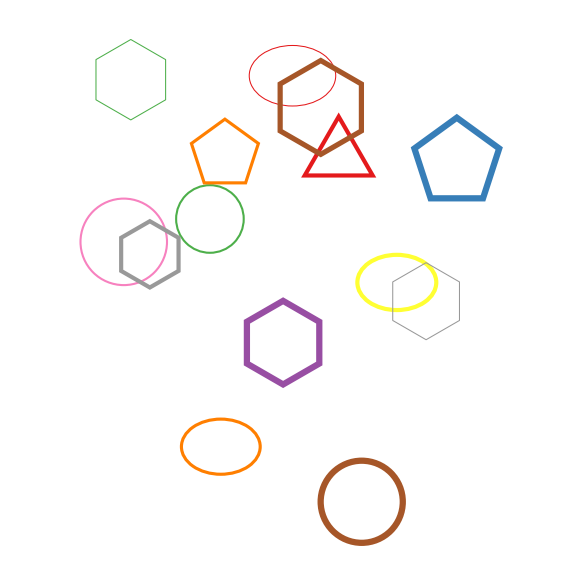[{"shape": "triangle", "thickness": 2, "radius": 0.34, "center": [0.586, 0.729]}, {"shape": "oval", "thickness": 0.5, "radius": 0.37, "center": [0.506, 0.868]}, {"shape": "pentagon", "thickness": 3, "radius": 0.39, "center": [0.791, 0.718]}, {"shape": "hexagon", "thickness": 0.5, "radius": 0.35, "center": [0.226, 0.861]}, {"shape": "circle", "thickness": 1, "radius": 0.29, "center": [0.364, 0.62]}, {"shape": "hexagon", "thickness": 3, "radius": 0.36, "center": [0.49, 0.406]}, {"shape": "oval", "thickness": 1.5, "radius": 0.34, "center": [0.382, 0.226]}, {"shape": "pentagon", "thickness": 1.5, "radius": 0.3, "center": [0.389, 0.732]}, {"shape": "oval", "thickness": 2, "radius": 0.34, "center": [0.687, 0.51]}, {"shape": "circle", "thickness": 3, "radius": 0.36, "center": [0.626, 0.13]}, {"shape": "hexagon", "thickness": 2.5, "radius": 0.41, "center": [0.555, 0.813]}, {"shape": "circle", "thickness": 1, "radius": 0.37, "center": [0.214, 0.58]}, {"shape": "hexagon", "thickness": 2, "radius": 0.29, "center": [0.259, 0.559]}, {"shape": "hexagon", "thickness": 0.5, "radius": 0.33, "center": [0.738, 0.478]}]